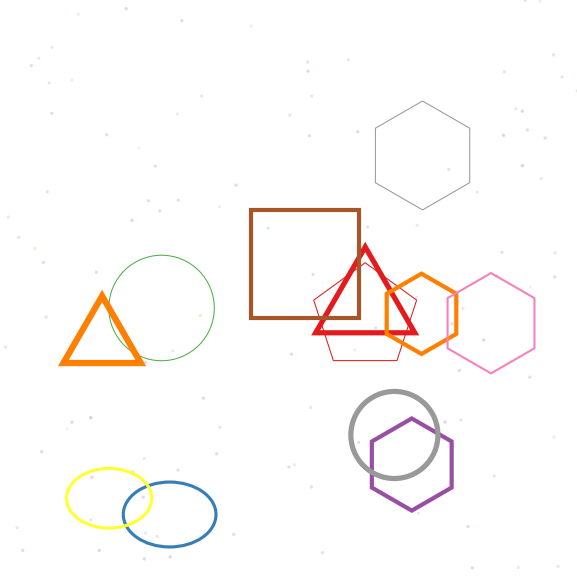[{"shape": "triangle", "thickness": 2.5, "radius": 0.5, "center": [0.632, 0.472]}, {"shape": "pentagon", "thickness": 0.5, "radius": 0.47, "center": [0.632, 0.45]}, {"shape": "oval", "thickness": 1.5, "radius": 0.4, "center": [0.294, 0.108]}, {"shape": "circle", "thickness": 0.5, "radius": 0.46, "center": [0.28, 0.466]}, {"shape": "hexagon", "thickness": 2, "radius": 0.4, "center": [0.713, 0.195]}, {"shape": "triangle", "thickness": 3, "radius": 0.39, "center": [0.177, 0.409]}, {"shape": "hexagon", "thickness": 2, "radius": 0.35, "center": [0.73, 0.456]}, {"shape": "oval", "thickness": 1.5, "radius": 0.37, "center": [0.189, 0.136]}, {"shape": "square", "thickness": 2, "radius": 0.47, "center": [0.528, 0.542]}, {"shape": "hexagon", "thickness": 1, "radius": 0.43, "center": [0.85, 0.439]}, {"shape": "circle", "thickness": 2.5, "radius": 0.38, "center": [0.683, 0.246]}, {"shape": "hexagon", "thickness": 0.5, "radius": 0.47, "center": [0.732, 0.73]}]